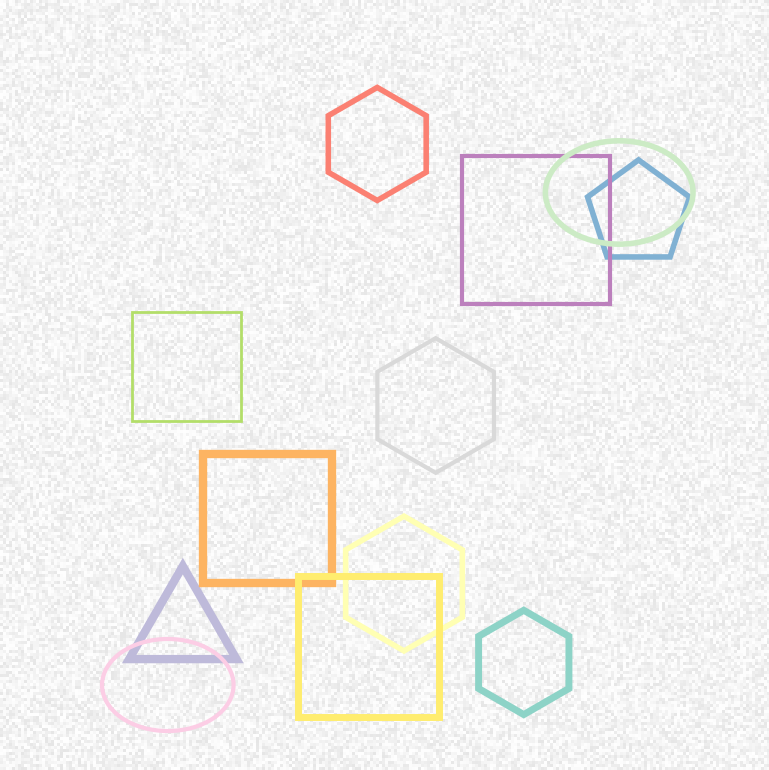[{"shape": "hexagon", "thickness": 2.5, "radius": 0.34, "center": [0.68, 0.14]}, {"shape": "hexagon", "thickness": 2, "radius": 0.44, "center": [0.525, 0.242]}, {"shape": "triangle", "thickness": 3, "radius": 0.4, "center": [0.237, 0.184]}, {"shape": "hexagon", "thickness": 2, "radius": 0.37, "center": [0.49, 0.813]}, {"shape": "pentagon", "thickness": 2, "radius": 0.35, "center": [0.829, 0.723]}, {"shape": "square", "thickness": 3, "radius": 0.42, "center": [0.347, 0.327]}, {"shape": "square", "thickness": 1, "radius": 0.36, "center": [0.243, 0.524]}, {"shape": "oval", "thickness": 1.5, "radius": 0.43, "center": [0.218, 0.11]}, {"shape": "hexagon", "thickness": 1.5, "radius": 0.44, "center": [0.566, 0.473]}, {"shape": "square", "thickness": 1.5, "radius": 0.48, "center": [0.696, 0.701]}, {"shape": "oval", "thickness": 2, "radius": 0.48, "center": [0.804, 0.75]}, {"shape": "square", "thickness": 2.5, "radius": 0.46, "center": [0.478, 0.16]}]